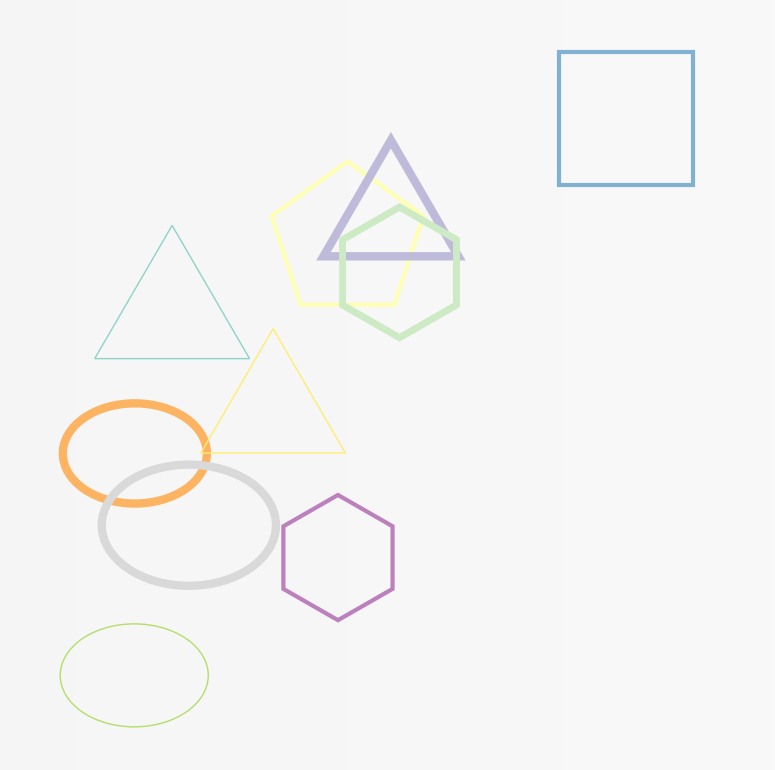[{"shape": "triangle", "thickness": 0.5, "radius": 0.58, "center": [0.222, 0.592]}, {"shape": "pentagon", "thickness": 1.5, "radius": 0.51, "center": [0.448, 0.688]}, {"shape": "triangle", "thickness": 3, "radius": 0.5, "center": [0.504, 0.717]}, {"shape": "square", "thickness": 1.5, "radius": 0.43, "center": [0.808, 0.846]}, {"shape": "oval", "thickness": 3, "radius": 0.46, "center": [0.174, 0.411]}, {"shape": "oval", "thickness": 0.5, "radius": 0.48, "center": [0.173, 0.123]}, {"shape": "oval", "thickness": 3, "radius": 0.56, "center": [0.244, 0.318]}, {"shape": "hexagon", "thickness": 1.5, "radius": 0.41, "center": [0.436, 0.276]}, {"shape": "hexagon", "thickness": 2.5, "radius": 0.42, "center": [0.515, 0.646]}, {"shape": "triangle", "thickness": 0.5, "radius": 0.54, "center": [0.352, 0.466]}]